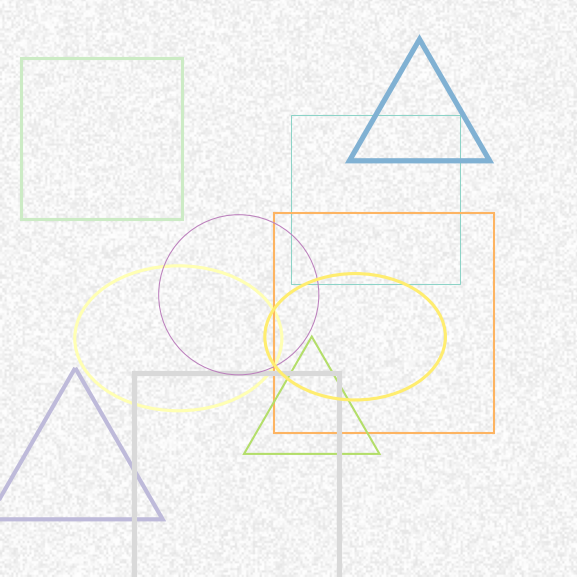[{"shape": "square", "thickness": 0.5, "radius": 0.73, "center": [0.65, 0.653]}, {"shape": "oval", "thickness": 1.5, "radius": 0.9, "center": [0.309, 0.413]}, {"shape": "triangle", "thickness": 2, "radius": 0.87, "center": [0.13, 0.187]}, {"shape": "triangle", "thickness": 2.5, "radius": 0.7, "center": [0.726, 0.791]}, {"shape": "square", "thickness": 1, "radius": 0.95, "center": [0.665, 0.439]}, {"shape": "triangle", "thickness": 1, "radius": 0.68, "center": [0.54, 0.281]}, {"shape": "square", "thickness": 2.5, "radius": 0.89, "center": [0.409, 0.175]}, {"shape": "circle", "thickness": 0.5, "radius": 0.69, "center": [0.413, 0.489]}, {"shape": "square", "thickness": 1.5, "radius": 0.7, "center": [0.176, 0.759]}, {"shape": "oval", "thickness": 1.5, "radius": 0.78, "center": [0.615, 0.416]}]